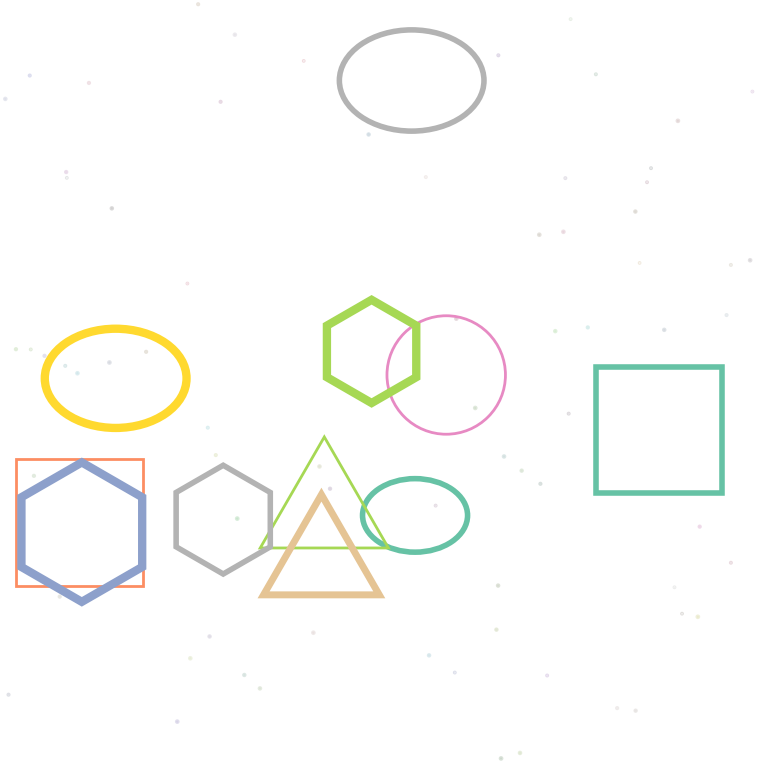[{"shape": "square", "thickness": 2, "radius": 0.41, "center": [0.856, 0.441]}, {"shape": "oval", "thickness": 2, "radius": 0.34, "center": [0.539, 0.331]}, {"shape": "square", "thickness": 1, "radius": 0.41, "center": [0.103, 0.322]}, {"shape": "hexagon", "thickness": 3, "radius": 0.45, "center": [0.106, 0.309]}, {"shape": "circle", "thickness": 1, "radius": 0.38, "center": [0.579, 0.513]}, {"shape": "triangle", "thickness": 1, "radius": 0.48, "center": [0.421, 0.336]}, {"shape": "hexagon", "thickness": 3, "radius": 0.33, "center": [0.483, 0.544]}, {"shape": "oval", "thickness": 3, "radius": 0.46, "center": [0.15, 0.509]}, {"shape": "triangle", "thickness": 2.5, "radius": 0.43, "center": [0.417, 0.271]}, {"shape": "hexagon", "thickness": 2, "radius": 0.35, "center": [0.29, 0.325]}, {"shape": "oval", "thickness": 2, "radius": 0.47, "center": [0.535, 0.895]}]